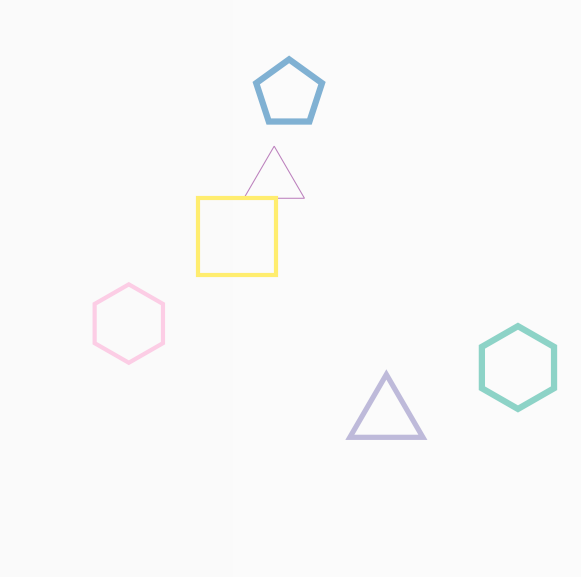[{"shape": "hexagon", "thickness": 3, "radius": 0.36, "center": [0.891, 0.363]}, {"shape": "triangle", "thickness": 2.5, "radius": 0.36, "center": [0.665, 0.278]}, {"shape": "pentagon", "thickness": 3, "radius": 0.3, "center": [0.497, 0.837]}, {"shape": "hexagon", "thickness": 2, "radius": 0.34, "center": [0.222, 0.439]}, {"shape": "triangle", "thickness": 0.5, "radius": 0.3, "center": [0.472, 0.686]}, {"shape": "square", "thickness": 2, "radius": 0.34, "center": [0.408, 0.589]}]